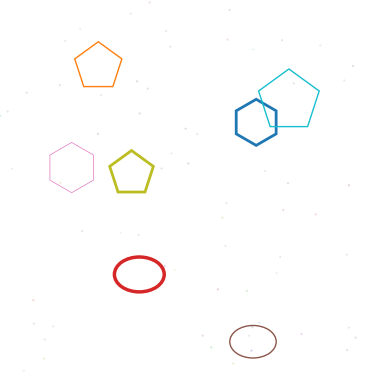[{"shape": "hexagon", "thickness": 2, "radius": 0.3, "center": [0.665, 0.682]}, {"shape": "pentagon", "thickness": 1, "radius": 0.32, "center": [0.255, 0.827]}, {"shape": "oval", "thickness": 2.5, "radius": 0.32, "center": [0.362, 0.287]}, {"shape": "oval", "thickness": 1, "radius": 0.3, "center": [0.657, 0.112]}, {"shape": "hexagon", "thickness": 0.5, "radius": 0.33, "center": [0.186, 0.565]}, {"shape": "pentagon", "thickness": 2, "radius": 0.3, "center": [0.342, 0.549]}, {"shape": "pentagon", "thickness": 1, "radius": 0.41, "center": [0.75, 0.738]}]